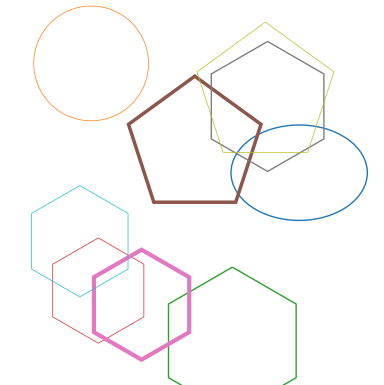[{"shape": "oval", "thickness": 1, "radius": 0.89, "center": [0.777, 0.551]}, {"shape": "circle", "thickness": 0.5, "radius": 0.75, "center": [0.237, 0.835]}, {"shape": "hexagon", "thickness": 1, "radius": 0.96, "center": [0.603, 0.115]}, {"shape": "hexagon", "thickness": 0.5, "radius": 0.68, "center": [0.255, 0.245]}, {"shape": "pentagon", "thickness": 2.5, "radius": 0.9, "center": [0.506, 0.621]}, {"shape": "hexagon", "thickness": 3, "radius": 0.71, "center": [0.368, 0.209]}, {"shape": "hexagon", "thickness": 1, "radius": 0.84, "center": [0.695, 0.724]}, {"shape": "pentagon", "thickness": 0.5, "radius": 0.94, "center": [0.689, 0.756]}, {"shape": "hexagon", "thickness": 0.5, "radius": 0.72, "center": [0.207, 0.373]}]